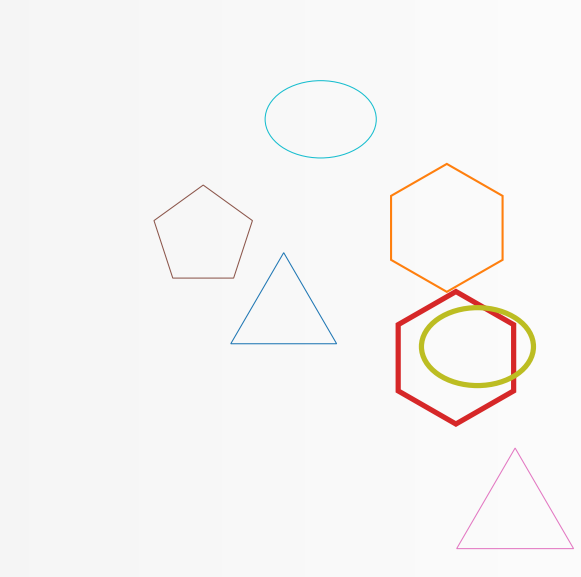[{"shape": "triangle", "thickness": 0.5, "radius": 0.53, "center": [0.488, 0.456]}, {"shape": "hexagon", "thickness": 1, "radius": 0.55, "center": [0.769, 0.605]}, {"shape": "hexagon", "thickness": 2.5, "radius": 0.57, "center": [0.784, 0.38]}, {"shape": "pentagon", "thickness": 0.5, "radius": 0.45, "center": [0.35, 0.59]}, {"shape": "triangle", "thickness": 0.5, "radius": 0.58, "center": [0.886, 0.107]}, {"shape": "oval", "thickness": 2.5, "radius": 0.48, "center": [0.821, 0.399]}, {"shape": "oval", "thickness": 0.5, "radius": 0.48, "center": [0.552, 0.793]}]